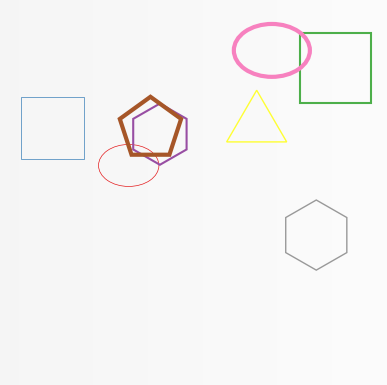[{"shape": "oval", "thickness": 0.5, "radius": 0.39, "center": [0.332, 0.57]}, {"shape": "square", "thickness": 0.5, "radius": 0.4, "center": [0.135, 0.667]}, {"shape": "square", "thickness": 1.5, "radius": 0.46, "center": [0.866, 0.824]}, {"shape": "hexagon", "thickness": 1.5, "radius": 0.4, "center": [0.413, 0.652]}, {"shape": "triangle", "thickness": 1, "radius": 0.45, "center": [0.662, 0.676]}, {"shape": "pentagon", "thickness": 3, "radius": 0.42, "center": [0.388, 0.665]}, {"shape": "oval", "thickness": 3, "radius": 0.49, "center": [0.702, 0.869]}, {"shape": "hexagon", "thickness": 1, "radius": 0.46, "center": [0.816, 0.389]}]